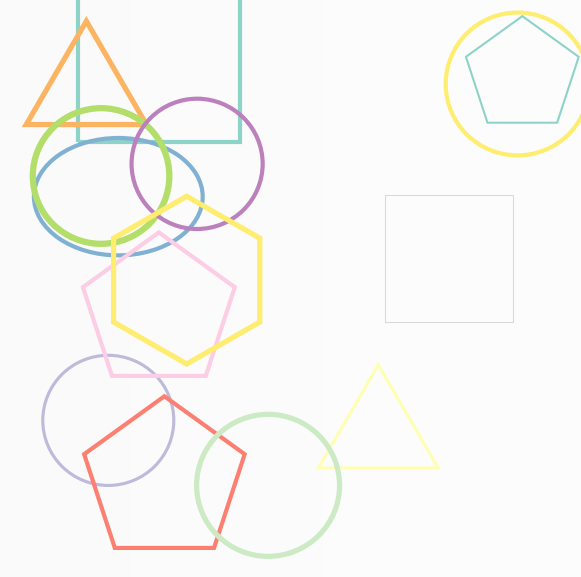[{"shape": "pentagon", "thickness": 1, "radius": 0.51, "center": [0.899, 0.869]}, {"shape": "square", "thickness": 2, "radius": 0.7, "center": [0.274, 0.893]}, {"shape": "triangle", "thickness": 1.5, "radius": 0.6, "center": [0.651, 0.248]}, {"shape": "circle", "thickness": 1.5, "radius": 0.56, "center": [0.186, 0.271]}, {"shape": "pentagon", "thickness": 2, "radius": 0.73, "center": [0.283, 0.168]}, {"shape": "oval", "thickness": 2, "radius": 0.73, "center": [0.204, 0.659]}, {"shape": "triangle", "thickness": 2.5, "radius": 0.6, "center": [0.149, 0.843]}, {"shape": "circle", "thickness": 3, "radius": 0.59, "center": [0.174, 0.694]}, {"shape": "pentagon", "thickness": 2, "radius": 0.69, "center": [0.273, 0.459]}, {"shape": "square", "thickness": 0.5, "radius": 0.55, "center": [0.772, 0.551]}, {"shape": "circle", "thickness": 2, "radius": 0.56, "center": [0.339, 0.715]}, {"shape": "circle", "thickness": 2.5, "radius": 0.61, "center": [0.461, 0.159]}, {"shape": "circle", "thickness": 2, "radius": 0.62, "center": [0.89, 0.854]}, {"shape": "hexagon", "thickness": 2.5, "radius": 0.73, "center": [0.321, 0.514]}]